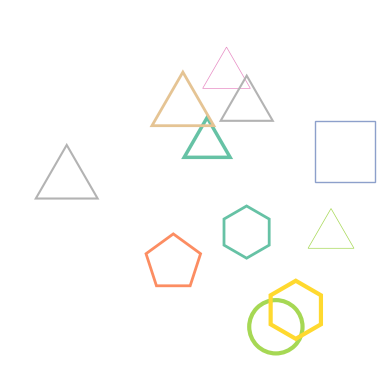[{"shape": "hexagon", "thickness": 2, "radius": 0.34, "center": [0.641, 0.397]}, {"shape": "triangle", "thickness": 2.5, "radius": 0.34, "center": [0.538, 0.626]}, {"shape": "pentagon", "thickness": 2, "radius": 0.37, "center": [0.45, 0.318]}, {"shape": "square", "thickness": 1, "radius": 0.39, "center": [0.896, 0.607]}, {"shape": "triangle", "thickness": 0.5, "radius": 0.36, "center": [0.588, 0.806]}, {"shape": "circle", "thickness": 3, "radius": 0.35, "center": [0.717, 0.151]}, {"shape": "triangle", "thickness": 0.5, "radius": 0.34, "center": [0.86, 0.39]}, {"shape": "hexagon", "thickness": 3, "radius": 0.38, "center": [0.768, 0.195]}, {"shape": "triangle", "thickness": 2, "radius": 0.46, "center": [0.475, 0.72]}, {"shape": "triangle", "thickness": 1.5, "radius": 0.39, "center": [0.641, 0.725]}, {"shape": "triangle", "thickness": 1.5, "radius": 0.46, "center": [0.173, 0.531]}]